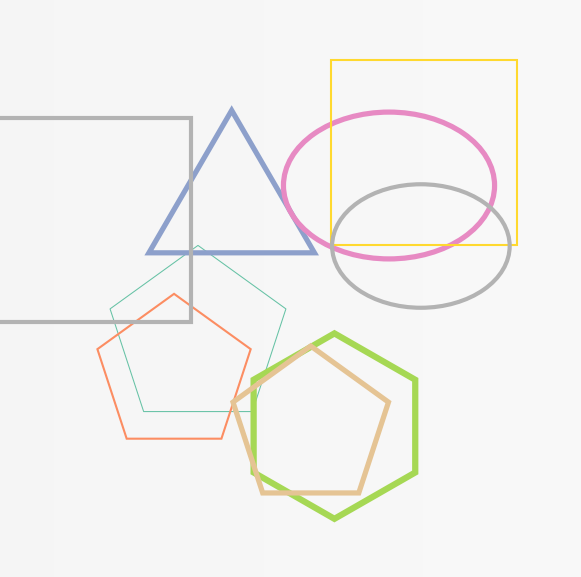[{"shape": "pentagon", "thickness": 0.5, "radius": 0.8, "center": [0.341, 0.415]}, {"shape": "pentagon", "thickness": 1, "radius": 0.69, "center": [0.299, 0.352]}, {"shape": "triangle", "thickness": 2.5, "radius": 0.82, "center": [0.399, 0.644]}, {"shape": "oval", "thickness": 2.5, "radius": 0.91, "center": [0.669, 0.678]}, {"shape": "hexagon", "thickness": 3, "radius": 0.8, "center": [0.575, 0.261]}, {"shape": "square", "thickness": 1, "radius": 0.8, "center": [0.729, 0.735]}, {"shape": "pentagon", "thickness": 2.5, "radius": 0.7, "center": [0.535, 0.259]}, {"shape": "oval", "thickness": 2, "radius": 0.76, "center": [0.724, 0.573]}, {"shape": "square", "thickness": 2, "radius": 0.88, "center": [0.152, 0.618]}]